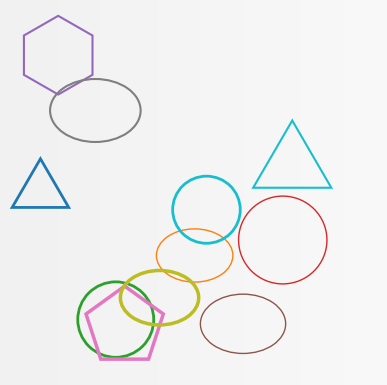[{"shape": "triangle", "thickness": 2, "radius": 0.42, "center": [0.104, 0.503]}, {"shape": "oval", "thickness": 1, "radius": 0.49, "center": [0.502, 0.336]}, {"shape": "circle", "thickness": 2, "radius": 0.49, "center": [0.299, 0.17]}, {"shape": "circle", "thickness": 1, "radius": 0.57, "center": [0.73, 0.377]}, {"shape": "hexagon", "thickness": 1.5, "radius": 0.51, "center": [0.15, 0.857]}, {"shape": "oval", "thickness": 1, "radius": 0.55, "center": [0.627, 0.159]}, {"shape": "pentagon", "thickness": 2.5, "radius": 0.52, "center": [0.322, 0.152]}, {"shape": "oval", "thickness": 1.5, "radius": 0.58, "center": [0.246, 0.713]}, {"shape": "oval", "thickness": 2.5, "radius": 0.51, "center": [0.412, 0.227]}, {"shape": "circle", "thickness": 2, "radius": 0.44, "center": [0.533, 0.455]}, {"shape": "triangle", "thickness": 1.5, "radius": 0.58, "center": [0.754, 0.571]}]